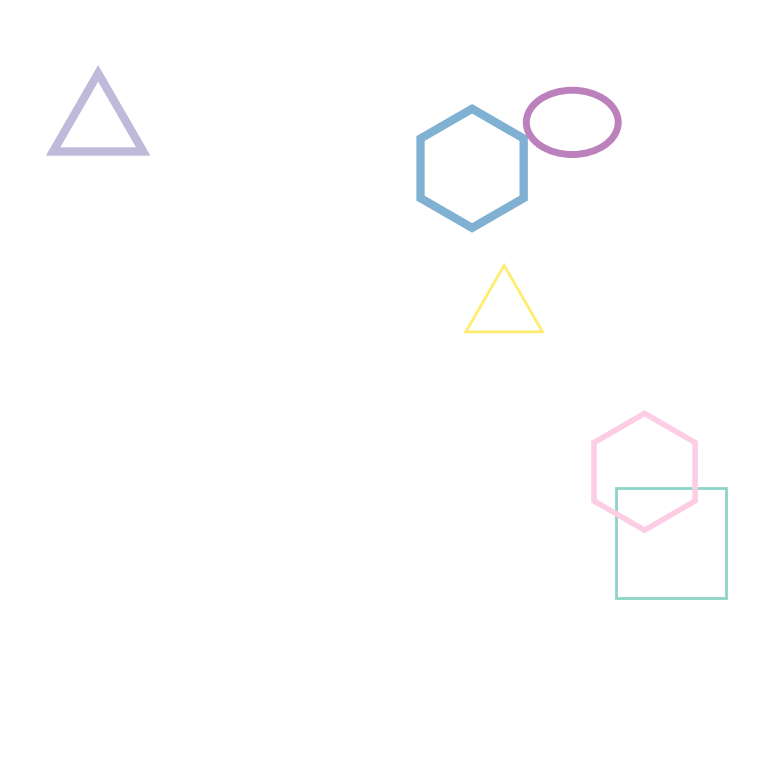[{"shape": "square", "thickness": 1, "radius": 0.36, "center": [0.871, 0.295]}, {"shape": "triangle", "thickness": 3, "radius": 0.34, "center": [0.127, 0.837]}, {"shape": "hexagon", "thickness": 3, "radius": 0.39, "center": [0.613, 0.781]}, {"shape": "hexagon", "thickness": 2, "radius": 0.38, "center": [0.837, 0.387]}, {"shape": "oval", "thickness": 2.5, "radius": 0.3, "center": [0.743, 0.841]}, {"shape": "triangle", "thickness": 1, "radius": 0.29, "center": [0.655, 0.598]}]